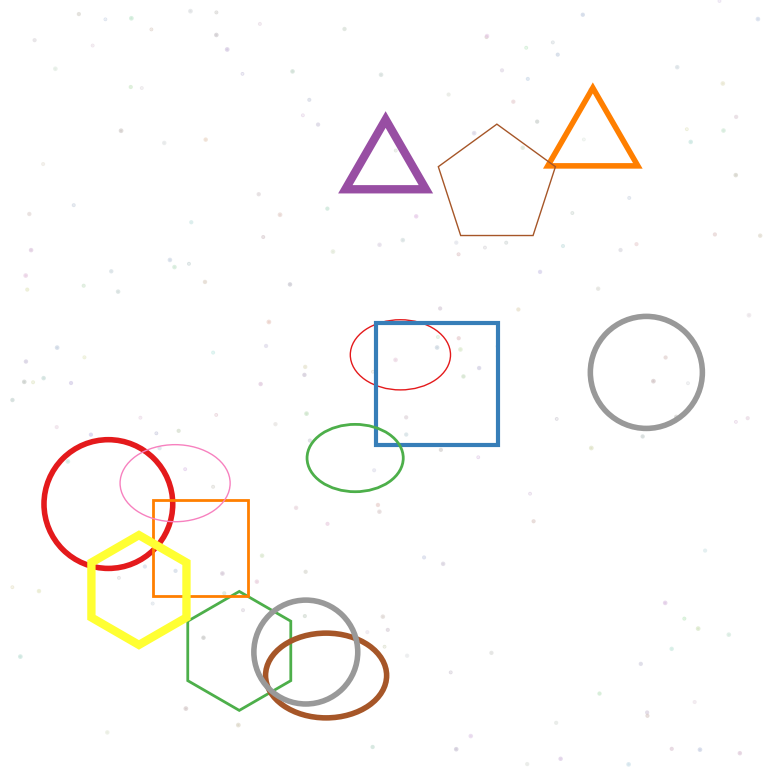[{"shape": "oval", "thickness": 0.5, "radius": 0.33, "center": [0.52, 0.539]}, {"shape": "circle", "thickness": 2, "radius": 0.42, "center": [0.141, 0.345]}, {"shape": "square", "thickness": 1.5, "radius": 0.4, "center": [0.567, 0.501]}, {"shape": "oval", "thickness": 1, "radius": 0.31, "center": [0.461, 0.405]}, {"shape": "hexagon", "thickness": 1, "radius": 0.39, "center": [0.311, 0.155]}, {"shape": "triangle", "thickness": 3, "radius": 0.3, "center": [0.501, 0.784]}, {"shape": "square", "thickness": 1, "radius": 0.31, "center": [0.26, 0.288]}, {"shape": "triangle", "thickness": 2, "radius": 0.34, "center": [0.77, 0.818]}, {"shape": "hexagon", "thickness": 3, "radius": 0.36, "center": [0.18, 0.234]}, {"shape": "oval", "thickness": 2, "radius": 0.39, "center": [0.423, 0.123]}, {"shape": "pentagon", "thickness": 0.5, "radius": 0.4, "center": [0.645, 0.759]}, {"shape": "oval", "thickness": 0.5, "radius": 0.36, "center": [0.227, 0.372]}, {"shape": "circle", "thickness": 2, "radius": 0.36, "center": [0.839, 0.516]}, {"shape": "circle", "thickness": 2, "radius": 0.34, "center": [0.397, 0.153]}]